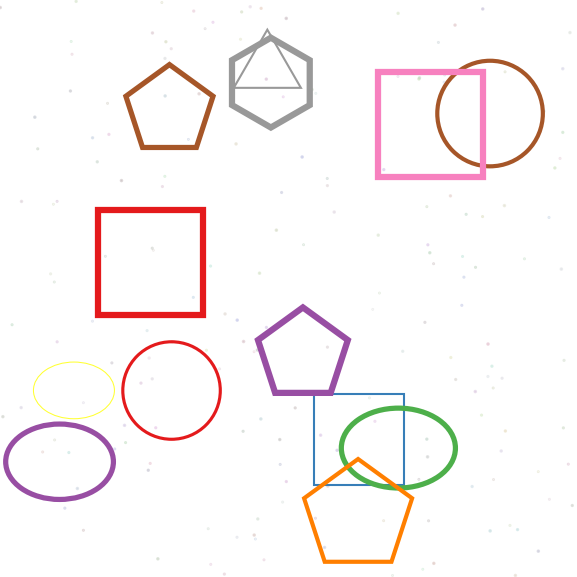[{"shape": "square", "thickness": 3, "radius": 0.45, "center": [0.261, 0.545]}, {"shape": "circle", "thickness": 1.5, "radius": 0.42, "center": [0.297, 0.323]}, {"shape": "square", "thickness": 1, "radius": 0.39, "center": [0.622, 0.238]}, {"shape": "oval", "thickness": 2.5, "radius": 0.49, "center": [0.69, 0.223]}, {"shape": "oval", "thickness": 2.5, "radius": 0.47, "center": [0.103, 0.2]}, {"shape": "pentagon", "thickness": 3, "radius": 0.41, "center": [0.525, 0.385]}, {"shape": "pentagon", "thickness": 2, "radius": 0.49, "center": [0.62, 0.106]}, {"shape": "oval", "thickness": 0.5, "radius": 0.35, "center": [0.128, 0.323]}, {"shape": "pentagon", "thickness": 2.5, "radius": 0.4, "center": [0.293, 0.808]}, {"shape": "circle", "thickness": 2, "radius": 0.46, "center": [0.849, 0.803]}, {"shape": "square", "thickness": 3, "radius": 0.46, "center": [0.745, 0.784]}, {"shape": "triangle", "thickness": 1, "radius": 0.34, "center": [0.463, 0.881]}, {"shape": "hexagon", "thickness": 3, "radius": 0.39, "center": [0.469, 0.856]}]